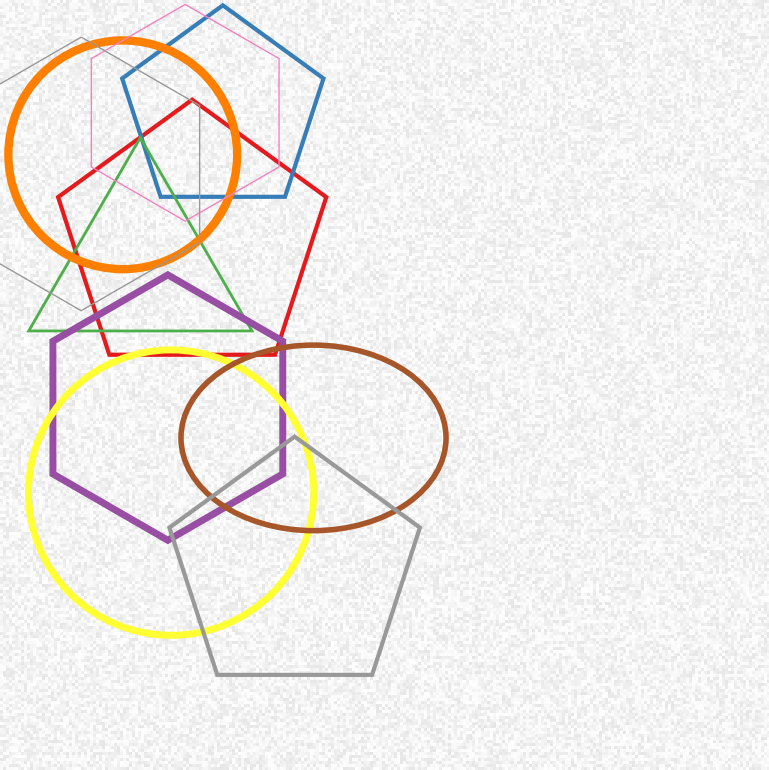[{"shape": "pentagon", "thickness": 1.5, "radius": 0.92, "center": [0.25, 0.687]}, {"shape": "pentagon", "thickness": 1.5, "radius": 0.69, "center": [0.289, 0.856]}, {"shape": "triangle", "thickness": 1, "radius": 0.84, "center": [0.182, 0.654]}, {"shape": "hexagon", "thickness": 2.5, "radius": 0.86, "center": [0.218, 0.471]}, {"shape": "circle", "thickness": 3, "radius": 0.74, "center": [0.159, 0.799]}, {"shape": "circle", "thickness": 2.5, "radius": 0.93, "center": [0.222, 0.36]}, {"shape": "oval", "thickness": 2, "radius": 0.86, "center": [0.407, 0.431]}, {"shape": "hexagon", "thickness": 0.5, "radius": 0.7, "center": [0.24, 0.854]}, {"shape": "hexagon", "thickness": 0.5, "radius": 0.89, "center": [0.105, 0.774]}, {"shape": "pentagon", "thickness": 1.5, "radius": 0.86, "center": [0.383, 0.262]}]